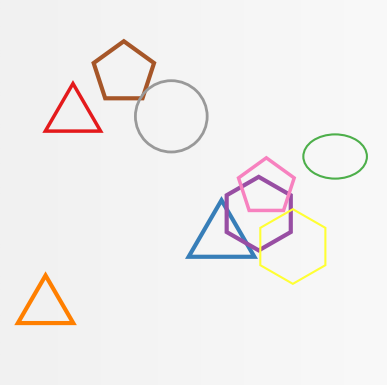[{"shape": "triangle", "thickness": 2.5, "radius": 0.41, "center": [0.188, 0.701]}, {"shape": "triangle", "thickness": 3, "radius": 0.49, "center": [0.572, 0.382]}, {"shape": "oval", "thickness": 1.5, "radius": 0.41, "center": [0.865, 0.593]}, {"shape": "hexagon", "thickness": 3, "radius": 0.48, "center": [0.668, 0.445]}, {"shape": "triangle", "thickness": 3, "radius": 0.41, "center": [0.118, 0.202]}, {"shape": "hexagon", "thickness": 1.5, "radius": 0.48, "center": [0.756, 0.36]}, {"shape": "pentagon", "thickness": 3, "radius": 0.41, "center": [0.32, 0.811]}, {"shape": "pentagon", "thickness": 2.5, "radius": 0.38, "center": [0.687, 0.514]}, {"shape": "circle", "thickness": 2, "radius": 0.46, "center": [0.442, 0.698]}]